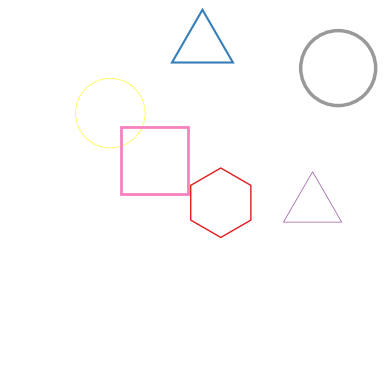[{"shape": "hexagon", "thickness": 1, "radius": 0.45, "center": [0.573, 0.473]}, {"shape": "triangle", "thickness": 1.5, "radius": 0.46, "center": [0.526, 0.883]}, {"shape": "triangle", "thickness": 0.5, "radius": 0.44, "center": [0.812, 0.467]}, {"shape": "circle", "thickness": 0.5, "radius": 0.45, "center": [0.287, 0.706]}, {"shape": "square", "thickness": 2, "radius": 0.44, "center": [0.401, 0.583]}, {"shape": "circle", "thickness": 2.5, "radius": 0.49, "center": [0.878, 0.823]}]